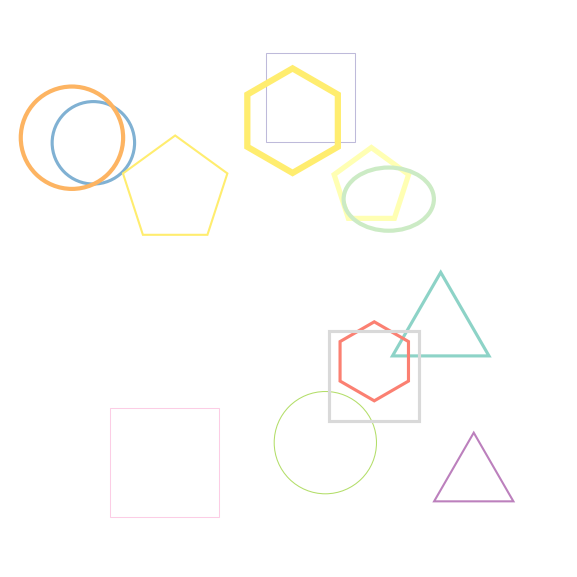[{"shape": "triangle", "thickness": 1.5, "radius": 0.48, "center": [0.763, 0.431]}, {"shape": "pentagon", "thickness": 2.5, "radius": 0.34, "center": [0.643, 0.676]}, {"shape": "square", "thickness": 0.5, "radius": 0.38, "center": [0.537, 0.831]}, {"shape": "hexagon", "thickness": 1.5, "radius": 0.34, "center": [0.648, 0.373]}, {"shape": "circle", "thickness": 1.5, "radius": 0.36, "center": [0.162, 0.752]}, {"shape": "circle", "thickness": 2, "radius": 0.44, "center": [0.125, 0.761]}, {"shape": "circle", "thickness": 0.5, "radius": 0.44, "center": [0.563, 0.233]}, {"shape": "square", "thickness": 0.5, "radius": 0.47, "center": [0.285, 0.198]}, {"shape": "square", "thickness": 1.5, "radius": 0.39, "center": [0.647, 0.348]}, {"shape": "triangle", "thickness": 1, "radius": 0.4, "center": [0.82, 0.171]}, {"shape": "oval", "thickness": 2, "radius": 0.39, "center": [0.673, 0.654]}, {"shape": "pentagon", "thickness": 1, "radius": 0.48, "center": [0.303, 0.669]}, {"shape": "hexagon", "thickness": 3, "radius": 0.45, "center": [0.507, 0.79]}]